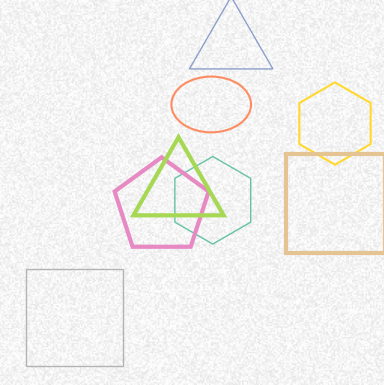[{"shape": "hexagon", "thickness": 1, "radius": 0.57, "center": [0.553, 0.48]}, {"shape": "oval", "thickness": 1.5, "radius": 0.52, "center": [0.549, 0.729]}, {"shape": "triangle", "thickness": 1, "radius": 0.63, "center": [0.6, 0.884]}, {"shape": "pentagon", "thickness": 3, "radius": 0.64, "center": [0.42, 0.463]}, {"shape": "triangle", "thickness": 3, "radius": 0.68, "center": [0.464, 0.508]}, {"shape": "hexagon", "thickness": 1.5, "radius": 0.53, "center": [0.87, 0.679]}, {"shape": "square", "thickness": 3, "radius": 0.64, "center": [0.872, 0.471]}, {"shape": "square", "thickness": 1, "radius": 0.63, "center": [0.192, 0.176]}]